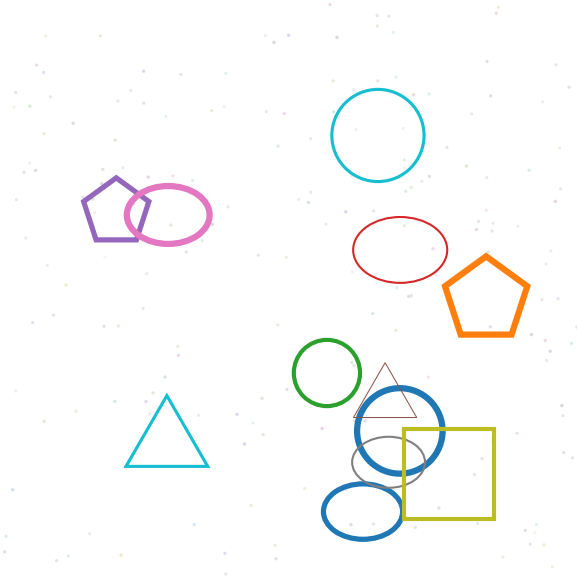[{"shape": "oval", "thickness": 2.5, "radius": 0.34, "center": [0.629, 0.113]}, {"shape": "circle", "thickness": 3, "radius": 0.37, "center": [0.692, 0.253]}, {"shape": "pentagon", "thickness": 3, "radius": 0.37, "center": [0.842, 0.48]}, {"shape": "circle", "thickness": 2, "radius": 0.29, "center": [0.566, 0.353]}, {"shape": "oval", "thickness": 1, "radius": 0.41, "center": [0.693, 0.566]}, {"shape": "pentagon", "thickness": 2.5, "radius": 0.3, "center": [0.201, 0.632]}, {"shape": "triangle", "thickness": 0.5, "radius": 0.32, "center": [0.667, 0.308]}, {"shape": "oval", "thickness": 3, "radius": 0.36, "center": [0.291, 0.627]}, {"shape": "oval", "thickness": 1, "radius": 0.32, "center": [0.673, 0.199]}, {"shape": "square", "thickness": 2, "radius": 0.39, "center": [0.778, 0.178]}, {"shape": "triangle", "thickness": 1.5, "radius": 0.41, "center": [0.289, 0.232]}, {"shape": "circle", "thickness": 1.5, "radius": 0.4, "center": [0.654, 0.765]}]